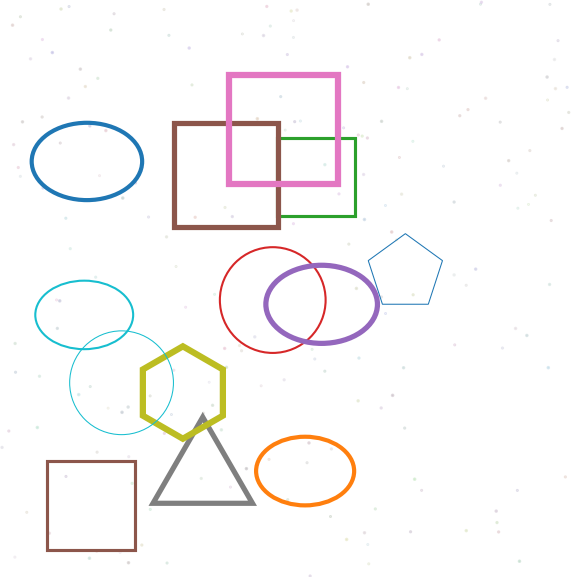[{"shape": "pentagon", "thickness": 0.5, "radius": 0.34, "center": [0.702, 0.527]}, {"shape": "oval", "thickness": 2, "radius": 0.48, "center": [0.151, 0.72]}, {"shape": "oval", "thickness": 2, "radius": 0.42, "center": [0.528, 0.183]}, {"shape": "square", "thickness": 1.5, "radius": 0.34, "center": [0.547, 0.692]}, {"shape": "circle", "thickness": 1, "radius": 0.46, "center": [0.472, 0.48]}, {"shape": "oval", "thickness": 2.5, "radius": 0.48, "center": [0.557, 0.472]}, {"shape": "square", "thickness": 2.5, "radius": 0.45, "center": [0.391, 0.696]}, {"shape": "square", "thickness": 1.5, "radius": 0.38, "center": [0.158, 0.124]}, {"shape": "square", "thickness": 3, "radius": 0.47, "center": [0.492, 0.775]}, {"shape": "triangle", "thickness": 2.5, "radius": 0.5, "center": [0.351, 0.177]}, {"shape": "hexagon", "thickness": 3, "radius": 0.4, "center": [0.317, 0.319]}, {"shape": "circle", "thickness": 0.5, "radius": 0.45, "center": [0.21, 0.336]}, {"shape": "oval", "thickness": 1, "radius": 0.42, "center": [0.146, 0.454]}]